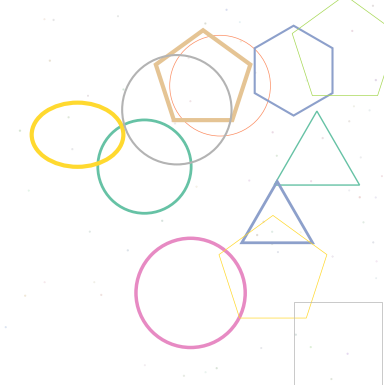[{"shape": "triangle", "thickness": 1, "radius": 0.64, "center": [0.823, 0.583]}, {"shape": "circle", "thickness": 2, "radius": 0.61, "center": [0.375, 0.567]}, {"shape": "circle", "thickness": 0.5, "radius": 0.65, "center": [0.572, 0.777]}, {"shape": "triangle", "thickness": 2, "radius": 0.53, "center": [0.72, 0.423]}, {"shape": "hexagon", "thickness": 1.5, "radius": 0.58, "center": [0.763, 0.817]}, {"shape": "circle", "thickness": 2.5, "radius": 0.71, "center": [0.495, 0.239]}, {"shape": "pentagon", "thickness": 0.5, "radius": 0.72, "center": [0.896, 0.868]}, {"shape": "pentagon", "thickness": 0.5, "radius": 0.74, "center": [0.709, 0.293]}, {"shape": "oval", "thickness": 3, "radius": 0.6, "center": [0.201, 0.65]}, {"shape": "pentagon", "thickness": 3, "radius": 0.65, "center": [0.527, 0.792]}, {"shape": "square", "thickness": 0.5, "radius": 0.57, "center": [0.878, 0.101]}, {"shape": "circle", "thickness": 1.5, "radius": 0.71, "center": [0.459, 0.715]}]